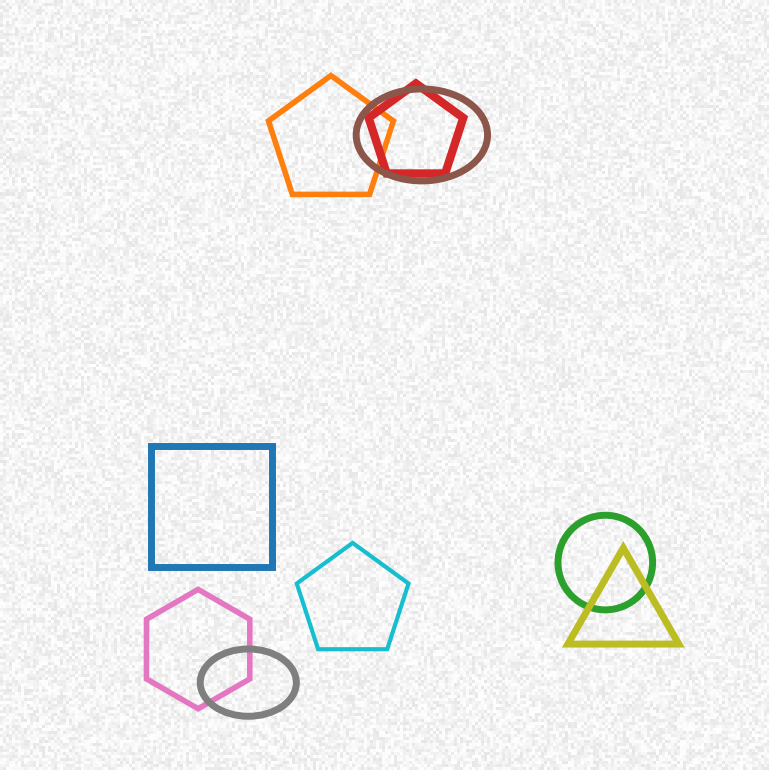[{"shape": "square", "thickness": 2.5, "radius": 0.39, "center": [0.275, 0.342]}, {"shape": "pentagon", "thickness": 2, "radius": 0.43, "center": [0.43, 0.817]}, {"shape": "circle", "thickness": 2.5, "radius": 0.31, "center": [0.786, 0.269]}, {"shape": "pentagon", "thickness": 3, "radius": 0.32, "center": [0.54, 0.827]}, {"shape": "oval", "thickness": 2.5, "radius": 0.43, "center": [0.548, 0.825]}, {"shape": "hexagon", "thickness": 2, "radius": 0.39, "center": [0.257, 0.157]}, {"shape": "oval", "thickness": 2.5, "radius": 0.31, "center": [0.322, 0.113]}, {"shape": "triangle", "thickness": 2.5, "radius": 0.42, "center": [0.809, 0.205]}, {"shape": "pentagon", "thickness": 1.5, "radius": 0.38, "center": [0.458, 0.219]}]